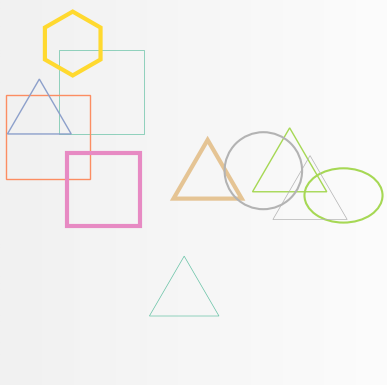[{"shape": "square", "thickness": 0.5, "radius": 0.55, "center": [0.262, 0.761]}, {"shape": "triangle", "thickness": 0.5, "radius": 0.52, "center": [0.475, 0.231]}, {"shape": "square", "thickness": 1, "radius": 0.54, "center": [0.124, 0.644]}, {"shape": "triangle", "thickness": 1, "radius": 0.48, "center": [0.102, 0.7]}, {"shape": "square", "thickness": 3, "radius": 0.47, "center": [0.266, 0.508]}, {"shape": "triangle", "thickness": 1, "radius": 0.55, "center": [0.747, 0.557]}, {"shape": "oval", "thickness": 1.5, "radius": 0.5, "center": [0.886, 0.492]}, {"shape": "hexagon", "thickness": 3, "radius": 0.41, "center": [0.188, 0.887]}, {"shape": "triangle", "thickness": 3, "radius": 0.51, "center": [0.536, 0.535]}, {"shape": "triangle", "thickness": 0.5, "radius": 0.55, "center": [0.8, 0.485]}, {"shape": "circle", "thickness": 1.5, "radius": 0.5, "center": [0.68, 0.557]}]